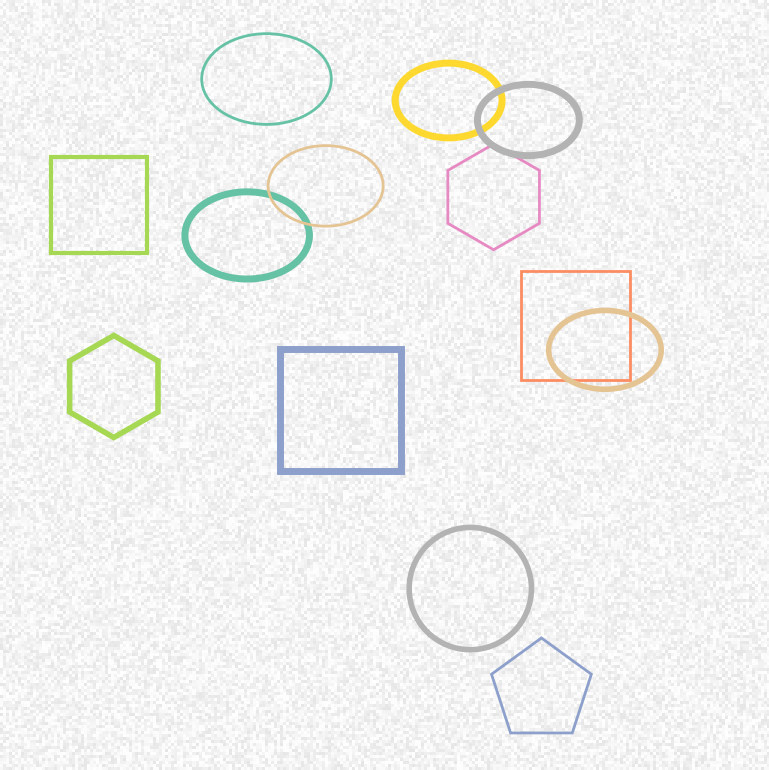[{"shape": "oval", "thickness": 1, "radius": 0.42, "center": [0.346, 0.897]}, {"shape": "oval", "thickness": 2.5, "radius": 0.4, "center": [0.321, 0.694]}, {"shape": "square", "thickness": 1, "radius": 0.35, "center": [0.747, 0.577]}, {"shape": "pentagon", "thickness": 1, "radius": 0.34, "center": [0.703, 0.103]}, {"shape": "square", "thickness": 2.5, "radius": 0.39, "center": [0.442, 0.467]}, {"shape": "hexagon", "thickness": 1, "radius": 0.34, "center": [0.641, 0.744]}, {"shape": "square", "thickness": 1.5, "radius": 0.31, "center": [0.129, 0.734]}, {"shape": "hexagon", "thickness": 2, "radius": 0.33, "center": [0.148, 0.498]}, {"shape": "oval", "thickness": 2.5, "radius": 0.35, "center": [0.583, 0.869]}, {"shape": "oval", "thickness": 2, "radius": 0.37, "center": [0.786, 0.546]}, {"shape": "oval", "thickness": 1, "radius": 0.37, "center": [0.423, 0.759]}, {"shape": "circle", "thickness": 2, "radius": 0.4, "center": [0.611, 0.236]}, {"shape": "oval", "thickness": 2.5, "radius": 0.33, "center": [0.686, 0.844]}]